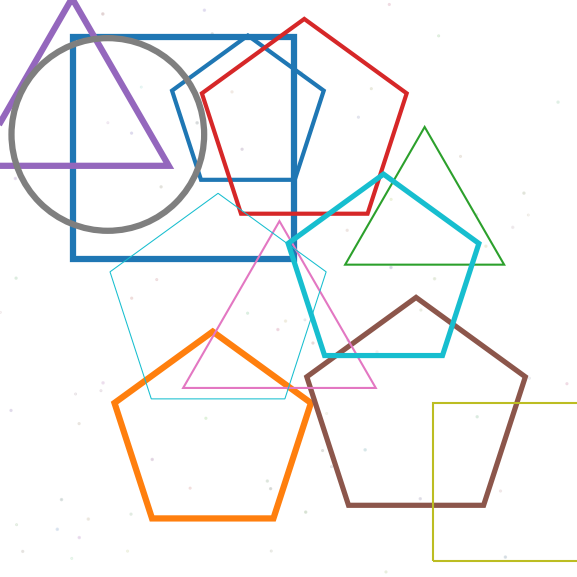[{"shape": "pentagon", "thickness": 2, "radius": 0.69, "center": [0.429, 0.8]}, {"shape": "square", "thickness": 3, "radius": 0.96, "center": [0.318, 0.743]}, {"shape": "pentagon", "thickness": 3, "radius": 0.89, "center": [0.368, 0.246]}, {"shape": "triangle", "thickness": 1, "radius": 0.79, "center": [0.735, 0.62]}, {"shape": "pentagon", "thickness": 2, "radius": 0.93, "center": [0.527, 0.78]}, {"shape": "triangle", "thickness": 3, "radius": 0.97, "center": [0.125, 0.809]}, {"shape": "pentagon", "thickness": 2.5, "radius": 0.99, "center": [0.72, 0.285]}, {"shape": "triangle", "thickness": 1, "radius": 0.96, "center": [0.484, 0.424]}, {"shape": "circle", "thickness": 3, "radius": 0.83, "center": [0.187, 0.766]}, {"shape": "square", "thickness": 1, "radius": 0.68, "center": [0.886, 0.164]}, {"shape": "pentagon", "thickness": 2.5, "radius": 0.87, "center": [0.664, 0.524]}, {"shape": "pentagon", "thickness": 0.5, "radius": 0.98, "center": [0.378, 0.468]}]